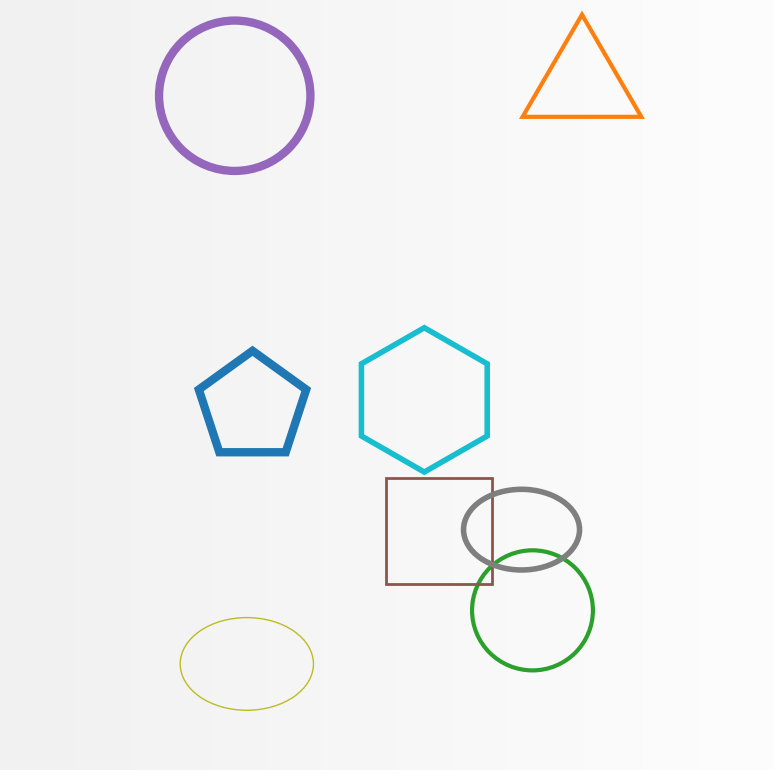[{"shape": "pentagon", "thickness": 3, "radius": 0.36, "center": [0.326, 0.472]}, {"shape": "triangle", "thickness": 1.5, "radius": 0.44, "center": [0.751, 0.893]}, {"shape": "circle", "thickness": 1.5, "radius": 0.39, "center": [0.687, 0.207]}, {"shape": "circle", "thickness": 3, "radius": 0.49, "center": [0.303, 0.876]}, {"shape": "square", "thickness": 1, "radius": 0.34, "center": [0.566, 0.31]}, {"shape": "oval", "thickness": 2, "radius": 0.37, "center": [0.673, 0.312]}, {"shape": "oval", "thickness": 0.5, "radius": 0.43, "center": [0.318, 0.138]}, {"shape": "hexagon", "thickness": 2, "radius": 0.47, "center": [0.548, 0.481]}]